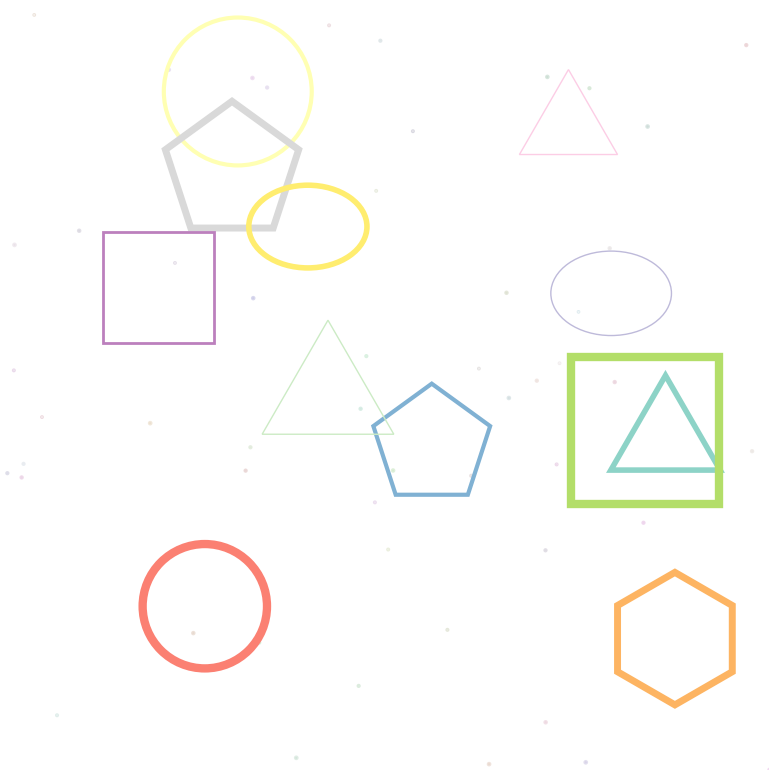[{"shape": "triangle", "thickness": 2, "radius": 0.41, "center": [0.864, 0.43]}, {"shape": "circle", "thickness": 1.5, "radius": 0.48, "center": [0.309, 0.881]}, {"shape": "oval", "thickness": 0.5, "radius": 0.39, "center": [0.794, 0.619]}, {"shape": "circle", "thickness": 3, "radius": 0.4, "center": [0.266, 0.213]}, {"shape": "pentagon", "thickness": 1.5, "radius": 0.4, "center": [0.561, 0.422]}, {"shape": "hexagon", "thickness": 2.5, "radius": 0.43, "center": [0.877, 0.171]}, {"shape": "square", "thickness": 3, "radius": 0.48, "center": [0.838, 0.441]}, {"shape": "triangle", "thickness": 0.5, "radius": 0.37, "center": [0.738, 0.836]}, {"shape": "pentagon", "thickness": 2.5, "radius": 0.45, "center": [0.301, 0.777]}, {"shape": "square", "thickness": 1, "radius": 0.36, "center": [0.206, 0.627]}, {"shape": "triangle", "thickness": 0.5, "radius": 0.49, "center": [0.426, 0.485]}, {"shape": "oval", "thickness": 2, "radius": 0.38, "center": [0.4, 0.706]}]